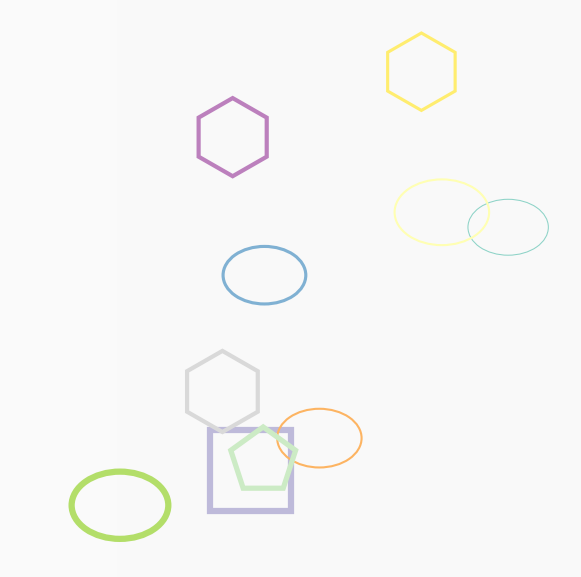[{"shape": "oval", "thickness": 0.5, "radius": 0.35, "center": [0.874, 0.606]}, {"shape": "oval", "thickness": 1, "radius": 0.41, "center": [0.76, 0.632]}, {"shape": "square", "thickness": 3, "radius": 0.35, "center": [0.431, 0.184]}, {"shape": "oval", "thickness": 1.5, "radius": 0.36, "center": [0.455, 0.523]}, {"shape": "oval", "thickness": 1, "radius": 0.36, "center": [0.549, 0.24]}, {"shape": "oval", "thickness": 3, "radius": 0.42, "center": [0.206, 0.124]}, {"shape": "hexagon", "thickness": 2, "radius": 0.35, "center": [0.383, 0.321]}, {"shape": "hexagon", "thickness": 2, "radius": 0.34, "center": [0.4, 0.762]}, {"shape": "pentagon", "thickness": 2.5, "radius": 0.29, "center": [0.453, 0.201]}, {"shape": "hexagon", "thickness": 1.5, "radius": 0.34, "center": [0.725, 0.875]}]